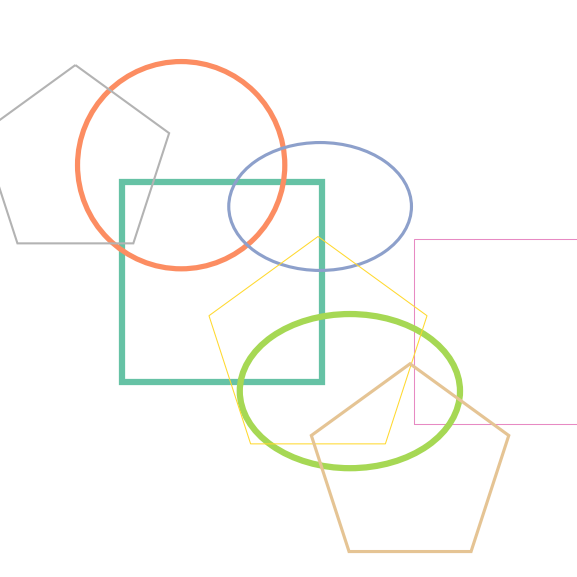[{"shape": "square", "thickness": 3, "radius": 0.87, "center": [0.384, 0.51]}, {"shape": "circle", "thickness": 2.5, "radius": 0.9, "center": [0.314, 0.713]}, {"shape": "oval", "thickness": 1.5, "radius": 0.79, "center": [0.554, 0.642]}, {"shape": "square", "thickness": 0.5, "radius": 0.8, "center": [0.877, 0.425]}, {"shape": "oval", "thickness": 3, "radius": 0.95, "center": [0.606, 0.322]}, {"shape": "pentagon", "thickness": 0.5, "radius": 0.99, "center": [0.551, 0.391]}, {"shape": "pentagon", "thickness": 1.5, "radius": 0.9, "center": [0.71, 0.189]}, {"shape": "pentagon", "thickness": 1, "radius": 0.85, "center": [0.131, 0.716]}]